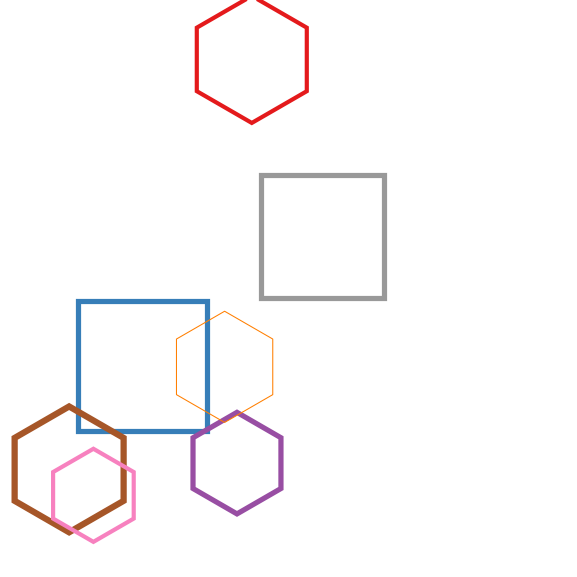[{"shape": "hexagon", "thickness": 2, "radius": 0.55, "center": [0.436, 0.896]}, {"shape": "square", "thickness": 2.5, "radius": 0.56, "center": [0.246, 0.365]}, {"shape": "hexagon", "thickness": 2.5, "radius": 0.44, "center": [0.41, 0.197]}, {"shape": "hexagon", "thickness": 0.5, "radius": 0.48, "center": [0.389, 0.364]}, {"shape": "hexagon", "thickness": 3, "radius": 0.54, "center": [0.12, 0.186]}, {"shape": "hexagon", "thickness": 2, "radius": 0.4, "center": [0.162, 0.141]}, {"shape": "square", "thickness": 2.5, "radius": 0.53, "center": [0.559, 0.59]}]